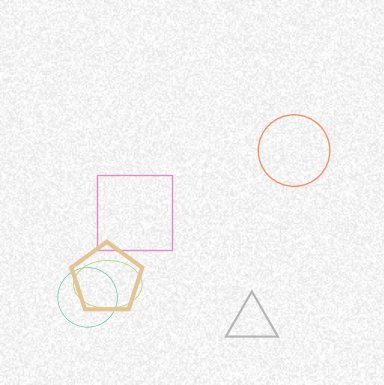[{"shape": "circle", "thickness": 0.5, "radius": 0.39, "center": [0.227, 0.228]}, {"shape": "circle", "thickness": 1, "radius": 0.46, "center": [0.764, 0.609]}, {"shape": "square", "thickness": 1, "radius": 0.48, "center": [0.35, 0.448]}, {"shape": "oval", "thickness": 0.5, "radius": 0.45, "center": [0.28, 0.261]}, {"shape": "pentagon", "thickness": 3, "radius": 0.48, "center": [0.277, 0.275]}, {"shape": "triangle", "thickness": 1.5, "radius": 0.39, "center": [0.654, 0.165]}]